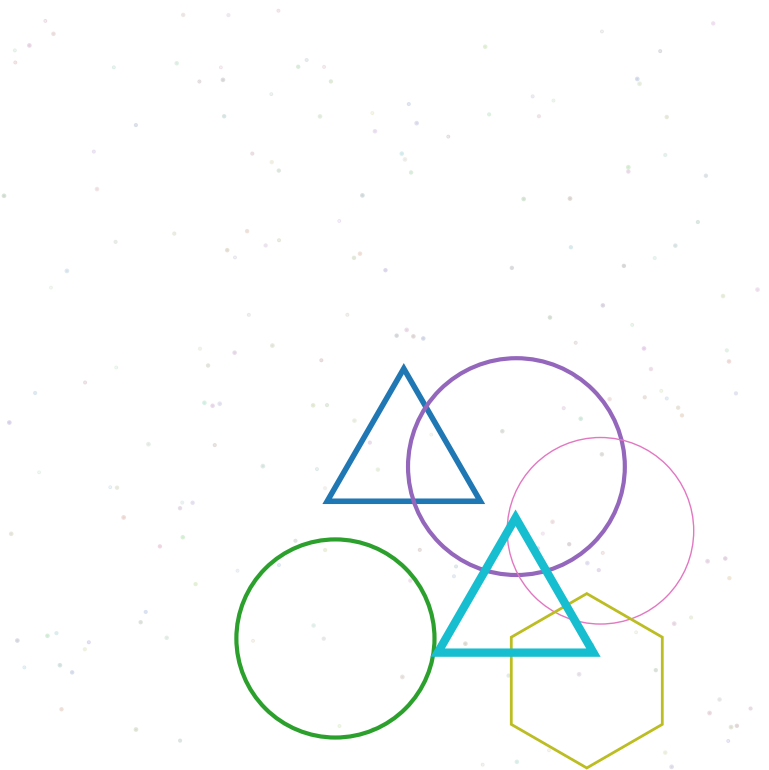[{"shape": "triangle", "thickness": 2, "radius": 0.57, "center": [0.524, 0.406]}, {"shape": "circle", "thickness": 1.5, "radius": 0.64, "center": [0.436, 0.171]}, {"shape": "circle", "thickness": 1.5, "radius": 0.7, "center": [0.671, 0.394]}, {"shape": "circle", "thickness": 0.5, "radius": 0.61, "center": [0.78, 0.311]}, {"shape": "hexagon", "thickness": 1, "radius": 0.57, "center": [0.762, 0.116]}, {"shape": "triangle", "thickness": 3, "radius": 0.58, "center": [0.67, 0.211]}]